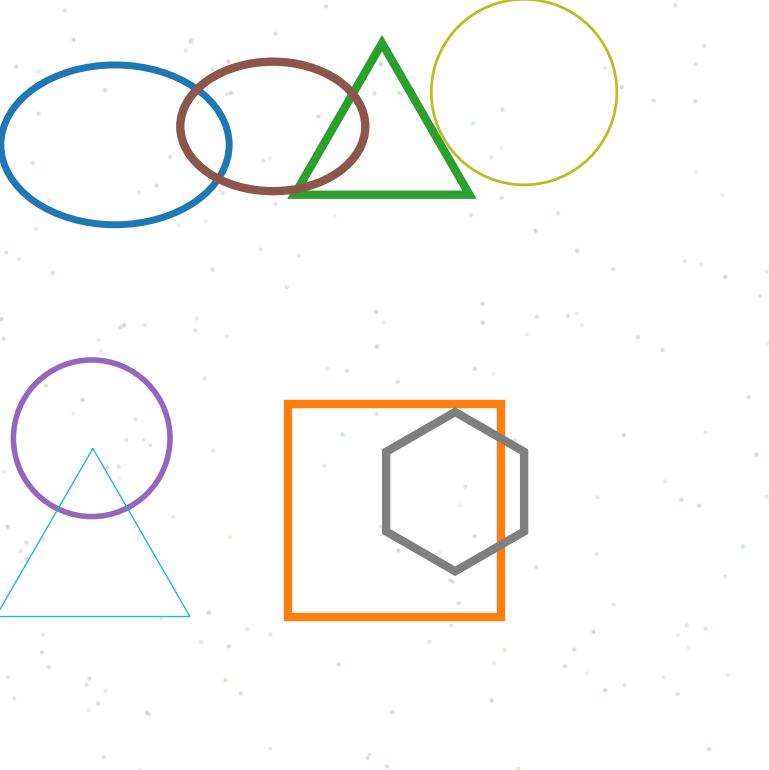[{"shape": "oval", "thickness": 2.5, "radius": 0.74, "center": [0.149, 0.812]}, {"shape": "square", "thickness": 3, "radius": 0.69, "center": [0.512, 0.337]}, {"shape": "triangle", "thickness": 3, "radius": 0.66, "center": [0.496, 0.813]}, {"shape": "circle", "thickness": 2, "radius": 0.51, "center": [0.119, 0.431]}, {"shape": "oval", "thickness": 3, "radius": 0.6, "center": [0.354, 0.836]}, {"shape": "hexagon", "thickness": 3, "radius": 0.52, "center": [0.591, 0.362]}, {"shape": "circle", "thickness": 1, "radius": 0.6, "center": [0.681, 0.88]}, {"shape": "triangle", "thickness": 0.5, "radius": 0.73, "center": [0.121, 0.272]}]